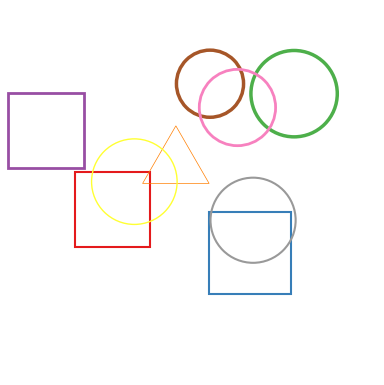[{"shape": "square", "thickness": 1.5, "radius": 0.49, "center": [0.293, 0.456]}, {"shape": "square", "thickness": 1.5, "radius": 0.53, "center": [0.649, 0.342]}, {"shape": "circle", "thickness": 2.5, "radius": 0.56, "center": [0.764, 0.757]}, {"shape": "square", "thickness": 2, "radius": 0.49, "center": [0.12, 0.661]}, {"shape": "triangle", "thickness": 0.5, "radius": 0.5, "center": [0.457, 0.573]}, {"shape": "circle", "thickness": 1, "radius": 0.56, "center": [0.349, 0.528]}, {"shape": "circle", "thickness": 2.5, "radius": 0.44, "center": [0.545, 0.783]}, {"shape": "circle", "thickness": 2, "radius": 0.5, "center": [0.617, 0.721]}, {"shape": "circle", "thickness": 1.5, "radius": 0.55, "center": [0.657, 0.428]}]